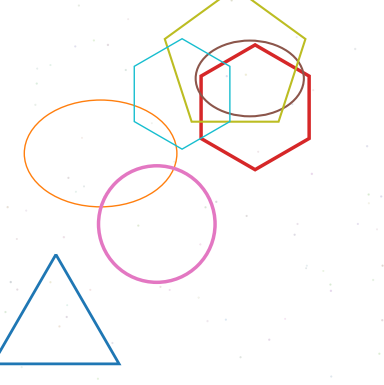[{"shape": "triangle", "thickness": 2, "radius": 0.95, "center": [0.145, 0.15]}, {"shape": "oval", "thickness": 1, "radius": 0.99, "center": [0.261, 0.601]}, {"shape": "hexagon", "thickness": 2.5, "radius": 0.81, "center": [0.663, 0.721]}, {"shape": "oval", "thickness": 1.5, "radius": 0.7, "center": [0.649, 0.796]}, {"shape": "circle", "thickness": 2.5, "radius": 0.76, "center": [0.407, 0.418]}, {"shape": "pentagon", "thickness": 1.5, "radius": 0.96, "center": [0.611, 0.839]}, {"shape": "hexagon", "thickness": 1, "radius": 0.72, "center": [0.473, 0.756]}]